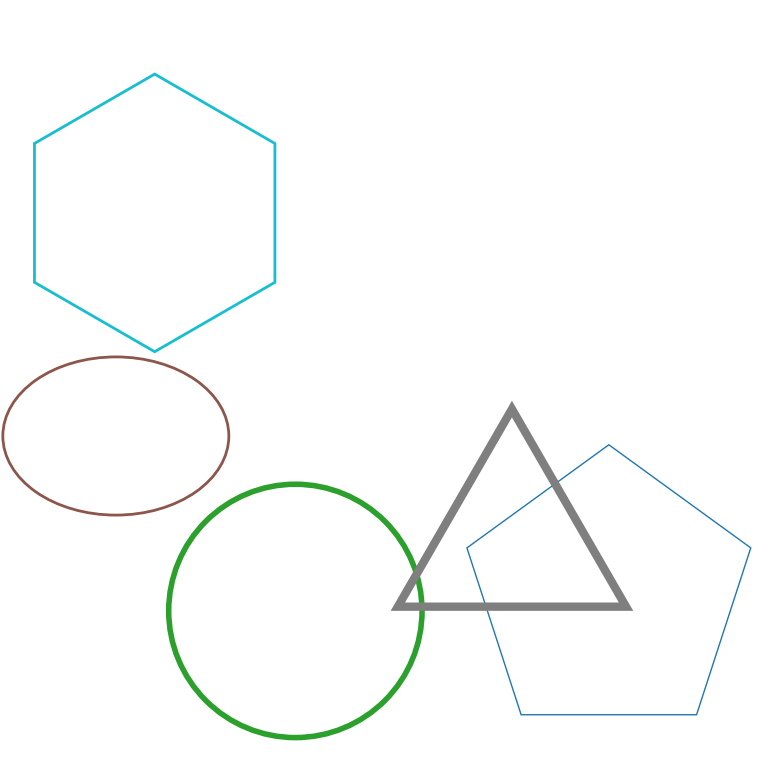[{"shape": "pentagon", "thickness": 0.5, "radius": 0.97, "center": [0.791, 0.229]}, {"shape": "circle", "thickness": 2, "radius": 0.82, "center": [0.384, 0.207]}, {"shape": "oval", "thickness": 1, "radius": 0.73, "center": [0.15, 0.434]}, {"shape": "triangle", "thickness": 3, "radius": 0.86, "center": [0.665, 0.298]}, {"shape": "hexagon", "thickness": 1, "radius": 0.9, "center": [0.201, 0.724]}]